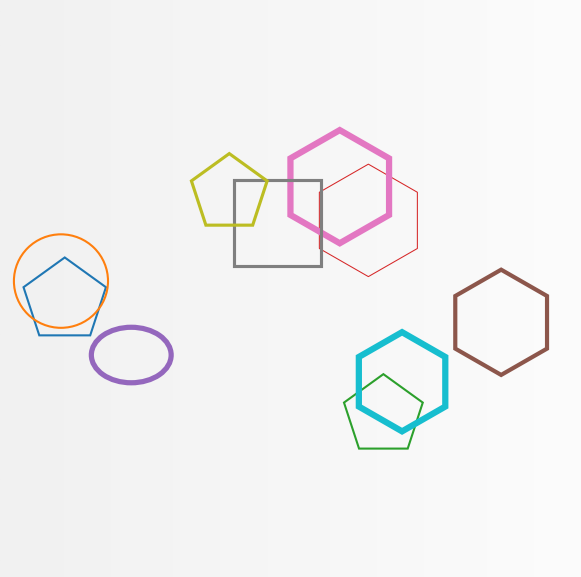[{"shape": "pentagon", "thickness": 1, "radius": 0.37, "center": [0.111, 0.479]}, {"shape": "circle", "thickness": 1, "radius": 0.4, "center": [0.105, 0.512]}, {"shape": "pentagon", "thickness": 1, "radius": 0.36, "center": [0.66, 0.28]}, {"shape": "hexagon", "thickness": 0.5, "radius": 0.49, "center": [0.634, 0.618]}, {"shape": "oval", "thickness": 2.5, "radius": 0.34, "center": [0.226, 0.384]}, {"shape": "hexagon", "thickness": 2, "radius": 0.46, "center": [0.862, 0.441]}, {"shape": "hexagon", "thickness": 3, "radius": 0.49, "center": [0.585, 0.676]}, {"shape": "square", "thickness": 1.5, "radius": 0.37, "center": [0.477, 0.613]}, {"shape": "pentagon", "thickness": 1.5, "radius": 0.34, "center": [0.394, 0.665]}, {"shape": "hexagon", "thickness": 3, "radius": 0.43, "center": [0.692, 0.338]}]